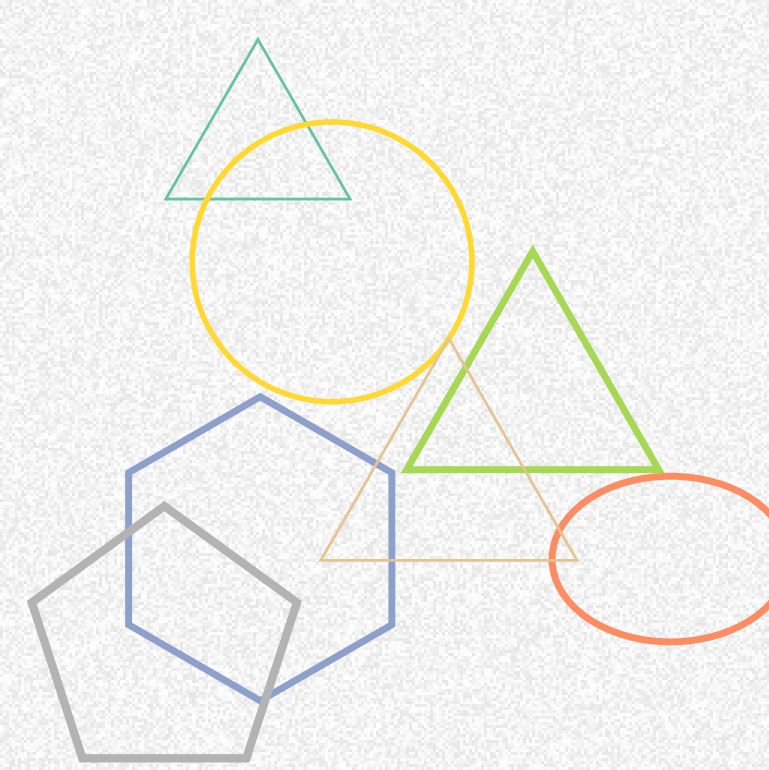[{"shape": "triangle", "thickness": 1, "radius": 0.69, "center": [0.335, 0.811]}, {"shape": "oval", "thickness": 2.5, "radius": 0.77, "center": [0.871, 0.274]}, {"shape": "hexagon", "thickness": 2.5, "radius": 0.99, "center": [0.338, 0.287]}, {"shape": "triangle", "thickness": 2.5, "radius": 0.94, "center": [0.692, 0.485]}, {"shape": "circle", "thickness": 2, "radius": 0.91, "center": [0.431, 0.66]}, {"shape": "triangle", "thickness": 1, "radius": 0.96, "center": [0.583, 0.368]}, {"shape": "pentagon", "thickness": 3, "radius": 0.91, "center": [0.213, 0.162]}]